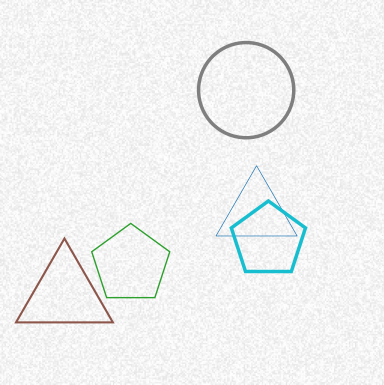[{"shape": "triangle", "thickness": 0.5, "radius": 0.61, "center": [0.666, 0.448]}, {"shape": "pentagon", "thickness": 1, "radius": 0.53, "center": [0.34, 0.313]}, {"shape": "triangle", "thickness": 1.5, "radius": 0.73, "center": [0.167, 0.235]}, {"shape": "circle", "thickness": 2.5, "radius": 0.62, "center": [0.639, 0.766]}, {"shape": "pentagon", "thickness": 2.5, "radius": 0.51, "center": [0.697, 0.377]}]